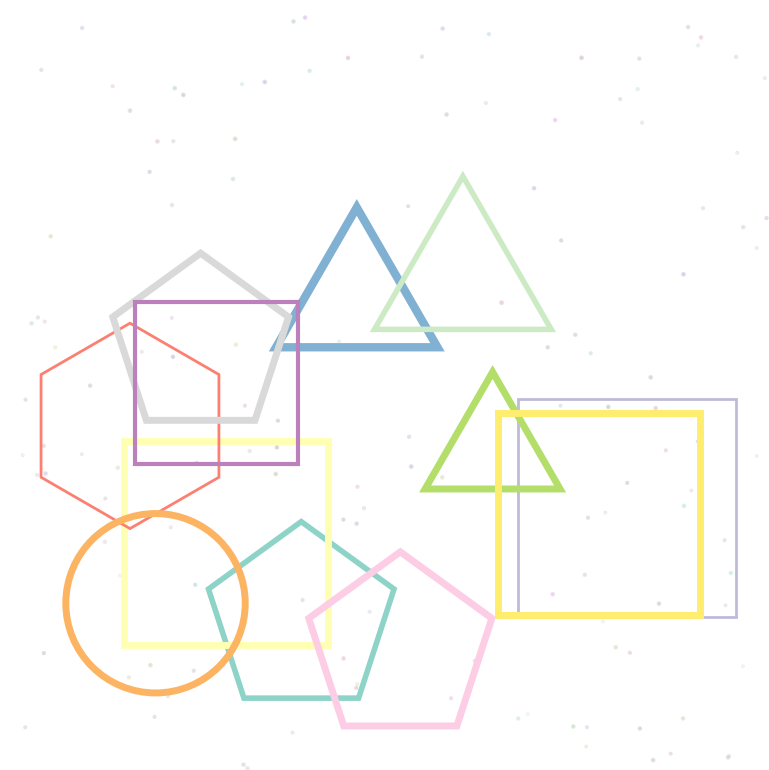[{"shape": "pentagon", "thickness": 2, "radius": 0.63, "center": [0.391, 0.196]}, {"shape": "square", "thickness": 2.5, "radius": 0.66, "center": [0.294, 0.294]}, {"shape": "square", "thickness": 1, "radius": 0.71, "center": [0.815, 0.341]}, {"shape": "hexagon", "thickness": 1, "radius": 0.67, "center": [0.169, 0.447]}, {"shape": "triangle", "thickness": 3, "radius": 0.61, "center": [0.463, 0.61]}, {"shape": "circle", "thickness": 2.5, "radius": 0.58, "center": [0.202, 0.217]}, {"shape": "triangle", "thickness": 2.5, "radius": 0.51, "center": [0.64, 0.416]}, {"shape": "pentagon", "thickness": 2.5, "radius": 0.63, "center": [0.52, 0.158]}, {"shape": "pentagon", "thickness": 2.5, "radius": 0.6, "center": [0.261, 0.551]}, {"shape": "square", "thickness": 1.5, "radius": 0.53, "center": [0.281, 0.503]}, {"shape": "triangle", "thickness": 2, "radius": 0.66, "center": [0.601, 0.639]}, {"shape": "square", "thickness": 2.5, "radius": 0.66, "center": [0.777, 0.333]}]